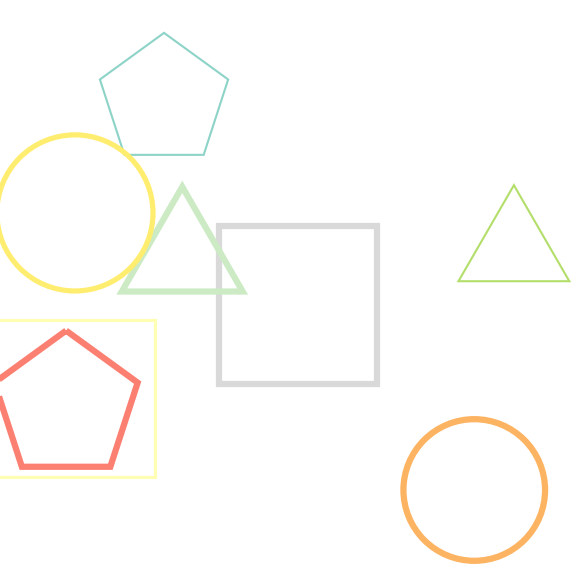[{"shape": "pentagon", "thickness": 1, "radius": 0.58, "center": [0.284, 0.825]}, {"shape": "square", "thickness": 1.5, "radius": 0.68, "center": [0.133, 0.309]}, {"shape": "pentagon", "thickness": 3, "radius": 0.65, "center": [0.114, 0.296]}, {"shape": "circle", "thickness": 3, "radius": 0.61, "center": [0.821, 0.151]}, {"shape": "triangle", "thickness": 1, "radius": 0.55, "center": [0.89, 0.568]}, {"shape": "square", "thickness": 3, "radius": 0.68, "center": [0.516, 0.472]}, {"shape": "triangle", "thickness": 3, "radius": 0.6, "center": [0.316, 0.555]}, {"shape": "circle", "thickness": 2.5, "radius": 0.68, "center": [0.13, 0.63]}]